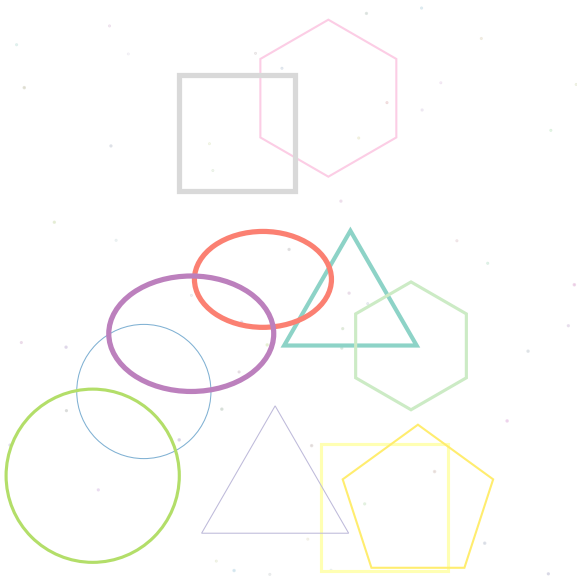[{"shape": "triangle", "thickness": 2, "radius": 0.66, "center": [0.607, 0.467]}, {"shape": "square", "thickness": 1.5, "radius": 0.55, "center": [0.666, 0.12]}, {"shape": "triangle", "thickness": 0.5, "radius": 0.74, "center": [0.476, 0.149]}, {"shape": "oval", "thickness": 2.5, "radius": 0.59, "center": [0.455, 0.515]}, {"shape": "circle", "thickness": 0.5, "radius": 0.58, "center": [0.249, 0.321]}, {"shape": "circle", "thickness": 1.5, "radius": 0.75, "center": [0.161, 0.175]}, {"shape": "hexagon", "thickness": 1, "radius": 0.68, "center": [0.569, 0.829]}, {"shape": "square", "thickness": 2.5, "radius": 0.5, "center": [0.411, 0.768]}, {"shape": "oval", "thickness": 2.5, "radius": 0.71, "center": [0.331, 0.421]}, {"shape": "hexagon", "thickness": 1.5, "radius": 0.55, "center": [0.712, 0.4]}, {"shape": "pentagon", "thickness": 1, "radius": 0.68, "center": [0.724, 0.127]}]